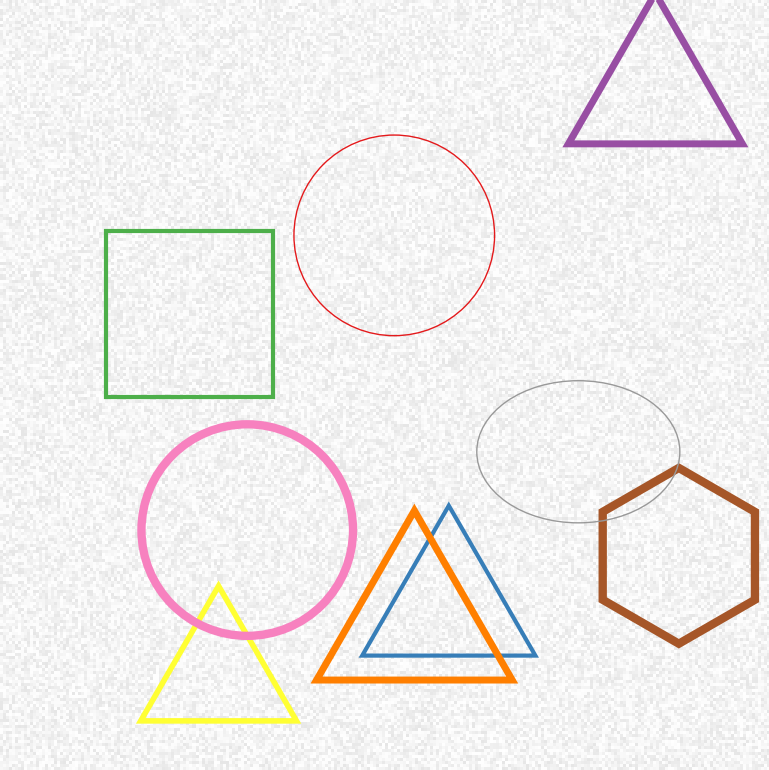[{"shape": "circle", "thickness": 0.5, "radius": 0.65, "center": [0.512, 0.694]}, {"shape": "triangle", "thickness": 1.5, "radius": 0.65, "center": [0.583, 0.213]}, {"shape": "square", "thickness": 1.5, "radius": 0.54, "center": [0.246, 0.592]}, {"shape": "triangle", "thickness": 2.5, "radius": 0.65, "center": [0.851, 0.878]}, {"shape": "triangle", "thickness": 2.5, "radius": 0.73, "center": [0.538, 0.19]}, {"shape": "triangle", "thickness": 2, "radius": 0.58, "center": [0.284, 0.122]}, {"shape": "hexagon", "thickness": 3, "radius": 0.57, "center": [0.882, 0.278]}, {"shape": "circle", "thickness": 3, "radius": 0.69, "center": [0.321, 0.312]}, {"shape": "oval", "thickness": 0.5, "radius": 0.66, "center": [0.751, 0.413]}]